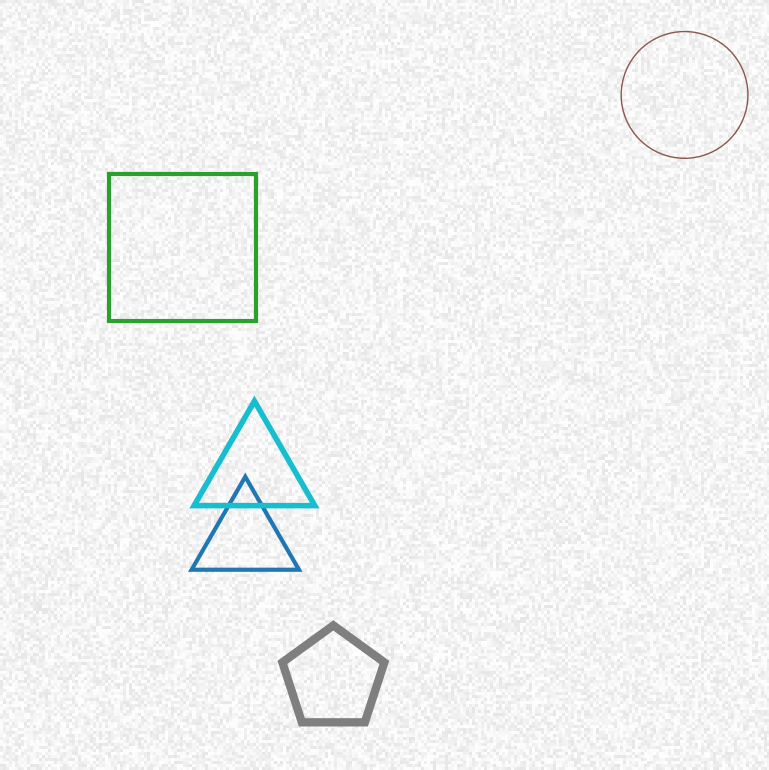[{"shape": "triangle", "thickness": 1.5, "radius": 0.4, "center": [0.319, 0.3]}, {"shape": "square", "thickness": 1.5, "radius": 0.48, "center": [0.237, 0.678]}, {"shape": "circle", "thickness": 0.5, "radius": 0.41, "center": [0.889, 0.877]}, {"shape": "pentagon", "thickness": 3, "radius": 0.35, "center": [0.433, 0.118]}, {"shape": "triangle", "thickness": 2, "radius": 0.45, "center": [0.33, 0.389]}]